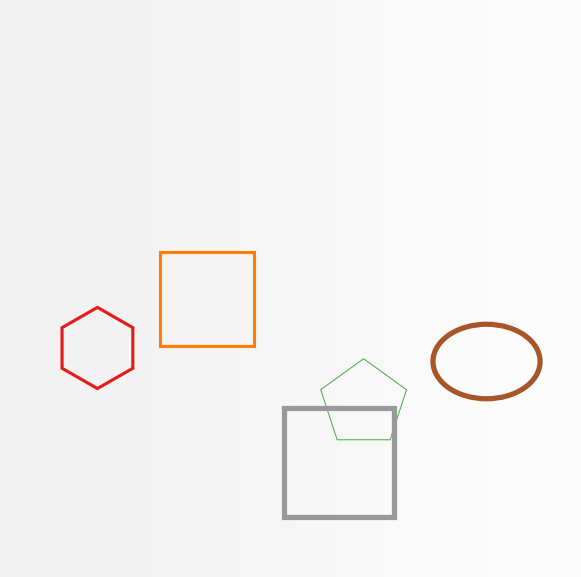[{"shape": "hexagon", "thickness": 1.5, "radius": 0.35, "center": [0.168, 0.397]}, {"shape": "pentagon", "thickness": 0.5, "radius": 0.39, "center": [0.626, 0.3]}, {"shape": "square", "thickness": 1.5, "radius": 0.4, "center": [0.355, 0.481]}, {"shape": "oval", "thickness": 2.5, "radius": 0.46, "center": [0.837, 0.373]}, {"shape": "square", "thickness": 2.5, "radius": 0.47, "center": [0.583, 0.199]}]